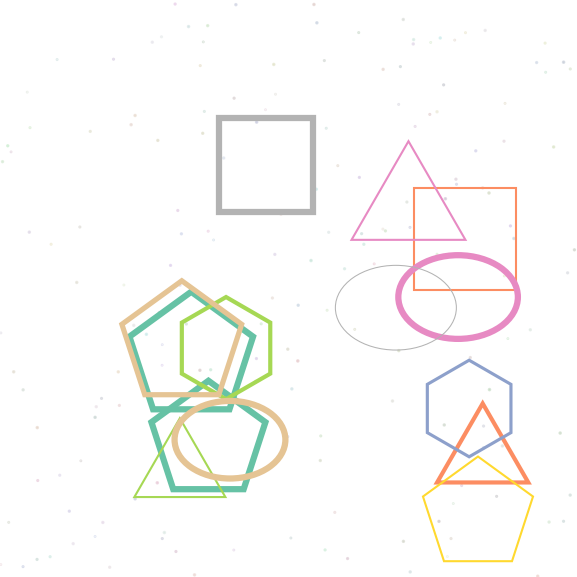[{"shape": "pentagon", "thickness": 3, "radius": 0.56, "center": [0.331, 0.381]}, {"shape": "pentagon", "thickness": 3, "radius": 0.52, "center": [0.361, 0.236]}, {"shape": "triangle", "thickness": 2, "radius": 0.46, "center": [0.836, 0.209]}, {"shape": "square", "thickness": 1, "radius": 0.44, "center": [0.806, 0.586]}, {"shape": "hexagon", "thickness": 1.5, "radius": 0.42, "center": [0.812, 0.292]}, {"shape": "oval", "thickness": 3, "radius": 0.52, "center": [0.793, 0.485]}, {"shape": "triangle", "thickness": 1, "radius": 0.57, "center": [0.707, 0.641]}, {"shape": "hexagon", "thickness": 2, "radius": 0.44, "center": [0.391, 0.396]}, {"shape": "triangle", "thickness": 1, "radius": 0.45, "center": [0.311, 0.184]}, {"shape": "pentagon", "thickness": 1, "radius": 0.5, "center": [0.828, 0.108]}, {"shape": "pentagon", "thickness": 2.5, "radius": 0.55, "center": [0.315, 0.404]}, {"shape": "oval", "thickness": 3, "radius": 0.48, "center": [0.398, 0.238]}, {"shape": "oval", "thickness": 0.5, "radius": 0.52, "center": [0.685, 0.466]}, {"shape": "square", "thickness": 3, "radius": 0.41, "center": [0.46, 0.713]}]